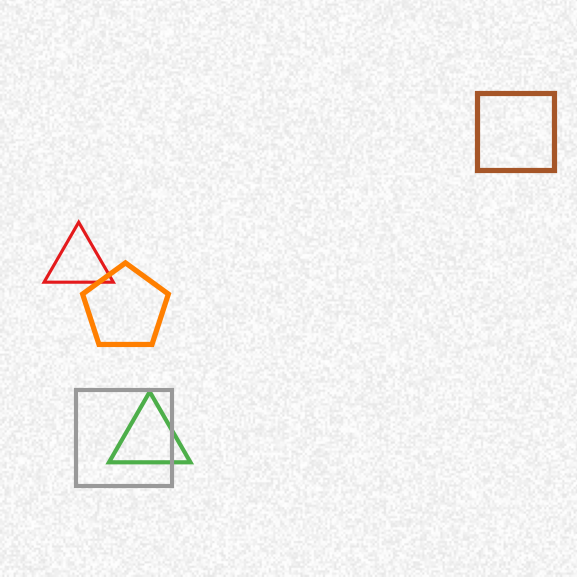[{"shape": "triangle", "thickness": 1.5, "radius": 0.35, "center": [0.136, 0.545]}, {"shape": "triangle", "thickness": 2, "radius": 0.41, "center": [0.259, 0.239]}, {"shape": "pentagon", "thickness": 2.5, "radius": 0.39, "center": [0.217, 0.466]}, {"shape": "square", "thickness": 2.5, "radius": 0.33, "center": [0.893, 0.771]}, {"shape": "square", "thickness": 2, "radius": 0.41, "center": [0.215, 0.241]}]